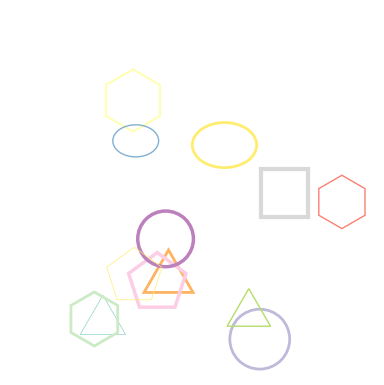[{"shape": "triangle", "thickness": 0.5, "radius": 0.34, "center": [0.267, 0.165]}, {"shape": "hexagon", "thickness": 1.5, "radius": 0.4, "center": [0.346, 0.739]}, {"shape": "circle", "thickness": 2, "radius": 0.39, "center": [0.675, 0.119]}, {"shape": "hexagon", "thickness": 1, "radius": 0.35, "center": [0.888, 0.475]}, {"shape": "oval", "thickness": 1, "radius": 0.3, "center": [0.353, 0.634]}, {"shape": "triangle", "thickness": 2, "radius": 0.37, "center": [0.438, 0.277]}, {"shape": "triangle", "thickness": 1, "radius": 0.33, "center": [0.646, 0.185]}, {"shape": "pentagon", "thickness": 2.5, "radius": 0.39, "center": [0.408, 0.266]}, {"shape": "square", "thickness": 3, "radius": 0.31, "center": [0.739, 0.499]}, {"shape": "circle", "thickness": 2.5, "radius": 0.36, "center": [0.43, 0.38]}, {"shape": "hexagon", "thickness": 2, "radius": 0.35, "center": [0.245, 0.171]}, {"shape": "pentagon", "thickness": 0.5, "radius": 0.38, "center": [0.349, 0.282]}, {"shape": "oval", "thickness": 2, "radius": 0.42, "center": [0.583, 0.623]}]